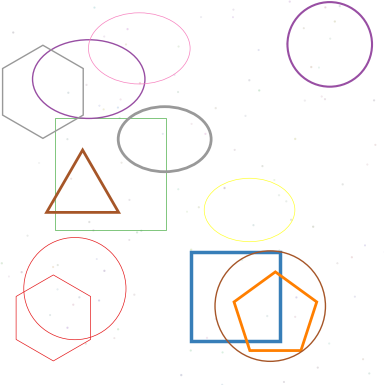[{"shape": "circle", "thickness": 0.5, "radius": 0.66, "center": [0.195, 0.25]}, {"shape": "hexagon", "thickness": 0.5, "radius": 0.56, "center": [0.139, 0.174]}, {"shape": "square", "thickness": 2.5, "radius": 0.58, "center": [0.613, 0.23]}, {"shape": "square", "thickness": 0.5, "radius": 0.72, "center": [0.287, 0.547]}, {"shape": "circle", "thickness": 1.5, "radius": 0.55, "center": [0.856, 0.885]}, {"shape": "oval", "thickness": 1, "radius": 0.73, "center": [0.23, 0.795]}, {"shape": "pentagon", "thickness": 2, "radius": 0.56, "center": [0.715, 0.181]}, {"shape": "oval", "thickness": 0.5, "radius": 0.59, "center": [0.648, 0.455]}, {"shape": "circle", "thickness": 1, "radius": 0.72, "center": [0.702, 0.205]}, {"shape": "triangle", "thickness": 2, "radius": 0.54, "center": [0.215, 0.502]}, {"shape": "oval", "thickness": 0.5, "radius": 0.66, "center": [0.362, 0.874]}, {"shape": "hexagon", "thickness": 1, "radius": 0.6, "center": [0.111, 0.762]}, {"shape": "oval", "thickness": 2, "radius": 0.6, "center": [0.428, 0.638]}]